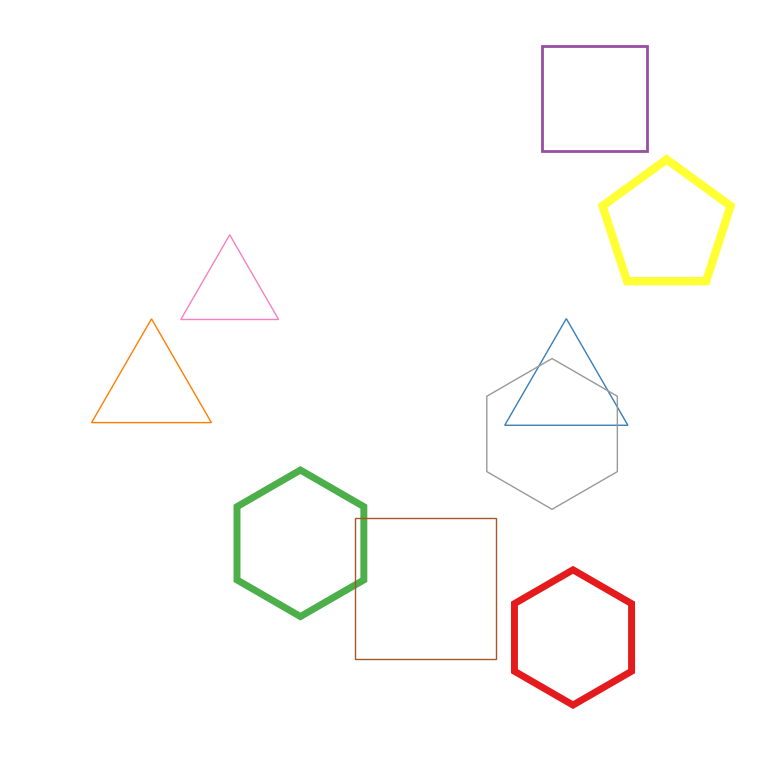[{"shape": "hexagon", "thickness": 2.5, "radius": 0.44, "center": [0.744, 0.172]}, {"shape": "triangle", "thickness": 0.5, "radius": 0.46, "center": [0.735, 0.494]}, {"shape": "hexagon", "thickness": 2.5, "radius": 0.48, "center": [0.39, 0.294]}, {"shape": "square", "thickness": 1, "radius": 0.34, "center": [0.773, 0.872]}, {"shape": "triangle", "thickness": 0.5, "radius": 0.45, "center": [0.197, 0.496]}, {"shape": "pentagon", "thickness": 3, "radius": 0.44, "center": [0.866, 0.706]}, {"shape": "square", "thickness": 0.5, "radius": 0.46, "center": [0.552, 0.236]}, {"shape": "triangle", "thickness": 0.5, "radius": 0.37, "center": [0.298, 0.622]}, {"shape": "hexagon", "thickness": 0.5, "radius": 0.49, "center": [0.717, 0.436]}]